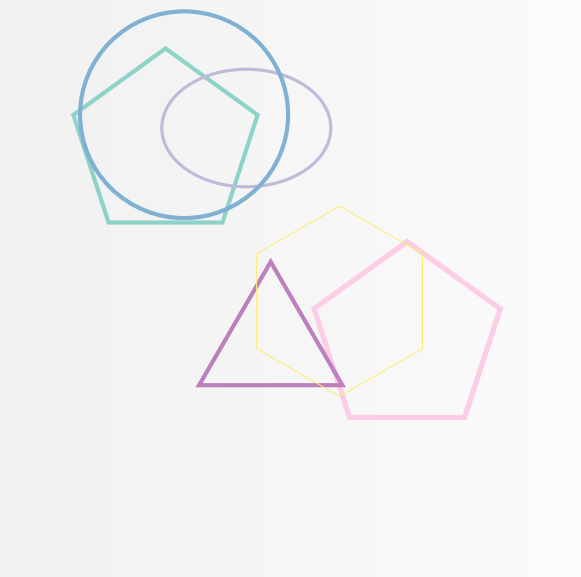[{"shape": "pentagon", "thickness": 2, "radius": 0.83, "center": [0.285, 0.749]}, {"shape": "oval", "thickness": 1.5, "radius": 0.73, "center": [0.424, 0.777]}, {"shape": "circle", "thickness": 2, "radius": 0.89, "center": [0.317, 0.8]}, {"shape": "pentagon", "thickness": 2.5, "radius": 0.84, "center": [0.7, 0.412]}, {"shape": "triangle", "thickness": 2, "radius": 0.71, "center": [0.466, 0.403]}, {"shape": "hexagon", "thickness": 0.5, "radius": 0.82, "center": [0.584, 0.478]}]